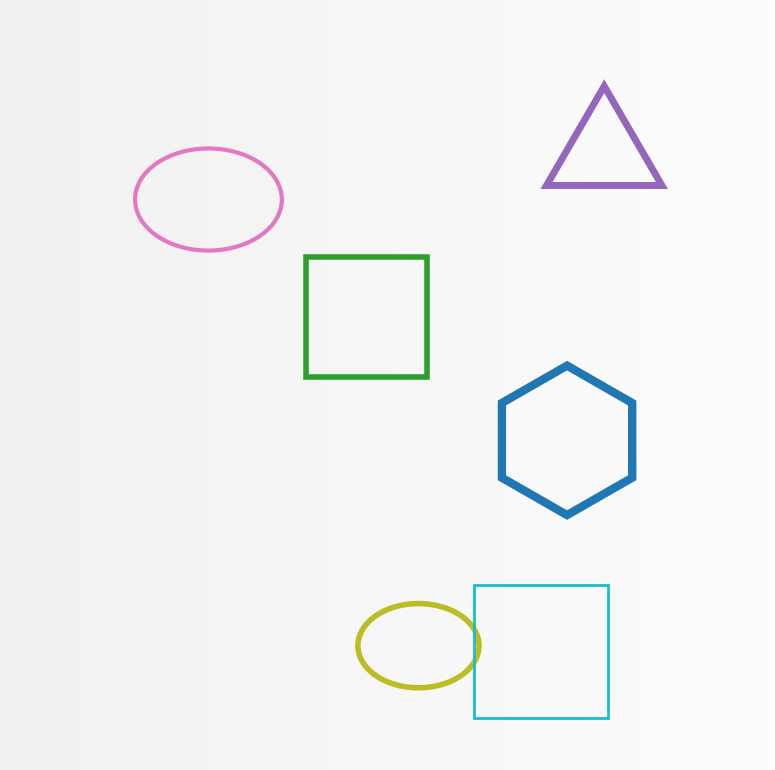[{"shape": "hexagon", "thickness": 3, "radius": 0.49, "center": [0.732, 0.428]}, {"shape": "square", "thickness": 2, "radius": 0.39, "center": [0.473, 0.589]}, {"shape": "triangle", "thickness": 2.5, "radius": 0.43, "center": [0.78, 0.802]}, {"shape": "oval", "thickness": 1.5, "radius": 0.47, "center": [0.269, 0.741]}, {"shape": "oval", "thickness": 2, "radius": 0.39, "center": [0.54, 0.161]}, {"shape": "square", "thickness": 1, "radius": 0.43, "center": [0.698, 0.154]}]